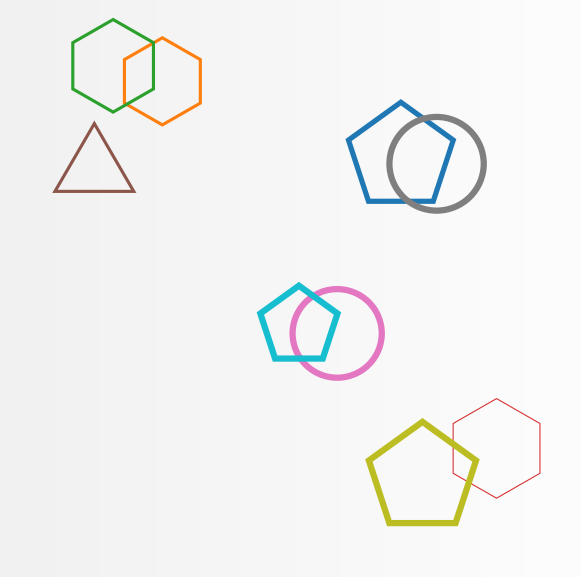[{"shape": "pentagon", "thickness": 2.5, "radius": 0.47, "center": [0.69, 0.727]}, {"shape": "hexagon", "thickness": 1.5, "radius": 0.38, "center": [0.279, 0.858]}, {"shape": "hexagon", "thickness": 1.5, "radius": 0.4, "center": [0.195, 0.885]}, {"shape": "hexagon", "thickness": 0.5, "radius": 0.43, "center": [0.854, 0.223]}, {"shape": "triangle", "thickness": 1.5, "radius": 0.39, "center": [0.162, 0.707]}, {"shape": "circle", "thickness": 3, "radius": 0.38, "center": [0.58, 0.422]}, {"shape": "circle", "thickness": 3, "radius": 0.41, "center": [0.751, 0.716]}, {"shape": "pentagon", "thickness": 3, "radius": 0.48, "center": [0.727, 0.172]}, {"shape": "pentagon", "thickness": 3, "radius": 0.35, "center": [0.514, 0.435]}]